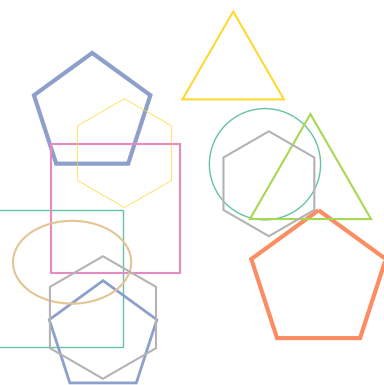[{"shape": "circle", "thickness": 1, "radius": 0.72, "center": [0.688, 0.574]}, {"shape": "square", "thickness": 1, "radius": 0.89, "center": [0.143, 0.276]}, {"shape": "pentagon", "thickness": 3, "radius": 0.92, "center": [0.827, 0.27]}, {"shape": "pentagon", "thickness": 2, "radius": 0.73, "center": [0.268, 0.124]}, {"shape": "pentagon", "thickness": 3, "radius": 0.79, "center": [0.239, 0.704]}, {"shape": "square", "thickness": 1.5, "radius": 0.84, "center": [0.299, 0.459]}, {"shape": "triangle", "thickness": 1.5, "radius": 0.91, "center": [0.806, 0.522]}, {"shape": "hexagon", "thickness": 0.5, "radius": 0.71, "center": [0.323, 0.602]}, {"shape": "triangle", "thickness": 1.5, "radius": 0.76, "center": [0.606, 0.818]}, {"shape": "oval", "thickness": 1.5, "radius": 0.77, "center": [0.187, 0.319]}, {"shape": "hexagon", "thickness": 1.5, "radius": 0.8, "center": [0.267, 0.175]}, {"shape": "hexagon", "thickness": 1.5, "radius": 0.68, "center": [0.698, 0.523]}]